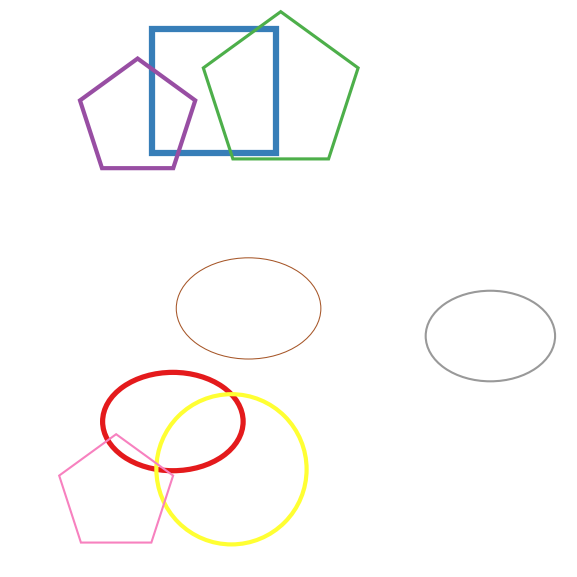[{"shape": "oval", "thickness": 2.5, "radius": 0.61, "center": [0.299, 0.269]}, {"shape": "square", "thickness": 3, "radius": 0.54, "center": [0.371, 0.841]}, {"shape": "pentagon", "thickness": 1.5, "radius": 0.7, "center": [0.486, 0.838]}, {"shape": "pentagon", "thickness": 2, "radius": 0.52, "center": [0.238, 0.793]}, {"shape": "circle", "thickness": 2, "radius": 0.65, "center": [0.401, 0.186]}, {"shape": "oval", "thickness": 0.5, "radius": 0.63, "center": [0.43, 0.465]}, {"shape": "pentagon", "thickness": 1, "radius": 0.52, "center": [0.201, 0.144]}, {"shape": "oval", "thickness": 1, "radius": 0.56, "center": [0.849, 0.417]}]